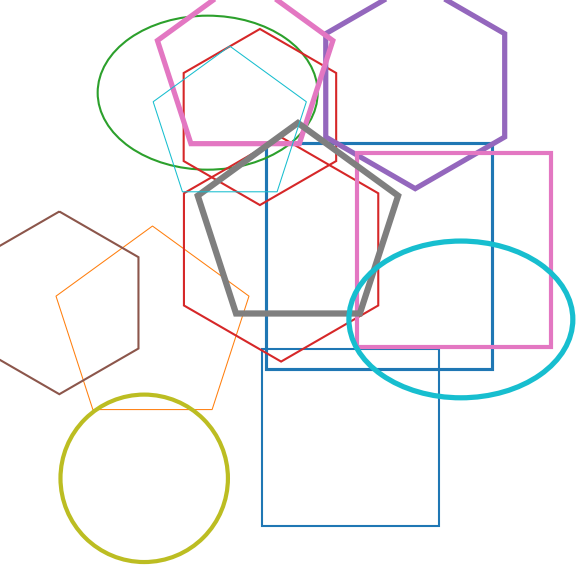[{"shape": "square", "thickness": 1.5, "radius": 0.98, "center": [0.657, 0.556]}, {"shape": "square", "thickness": 1, "radius": 0.77, "center": [0.607, 0.241]}, {"shape": "pentagon", "thickness": 0.5, "radius": 0.88, "center": [0.264, 0.432]}, {"shape": "oval", "thickness": 1, "radius": 0.95, "center": [0.36, 0.839]}, {"shape": "hexagon", "thickness": 1, "radius": 0.76, "center": [0.45, 0.796]}, {"shape": "hexagon", "thickness": 1, "radius": 0.97, "center": [0.487, 0.567]}, {"shape": "hexagon", "thickness": 2.5, "radius": 0.89, "center": [0.719, 0.851]}, {"shape": "hexagon", "thickness": 1, "radius": 0.79, "center": [0.103, 0.475]}, {"shape": "square", "thickness": 2, "radius": 0.84, "center": [0.786, 0.566]}, {"shape": "pentagon", "thickness": 2.5, "radius": 0.8, "center": [0.424, 0.88]}, {"shape": "pentagon", "thickness": 3, "radius": 0.91, "center": [0.516, 0.604]}, {"shape": "circle", "thickness": 2, "radius": 0.72, "center": [0.25, 0.171]}, {"shape": "pentagon", "thickness": 0.5, "radius": 0.7, "center": [0.398, 0.78]}, {"shape": "oval", "thickness": 2.5, "radius": 0.97, "center": [0.798, 0.446]}]